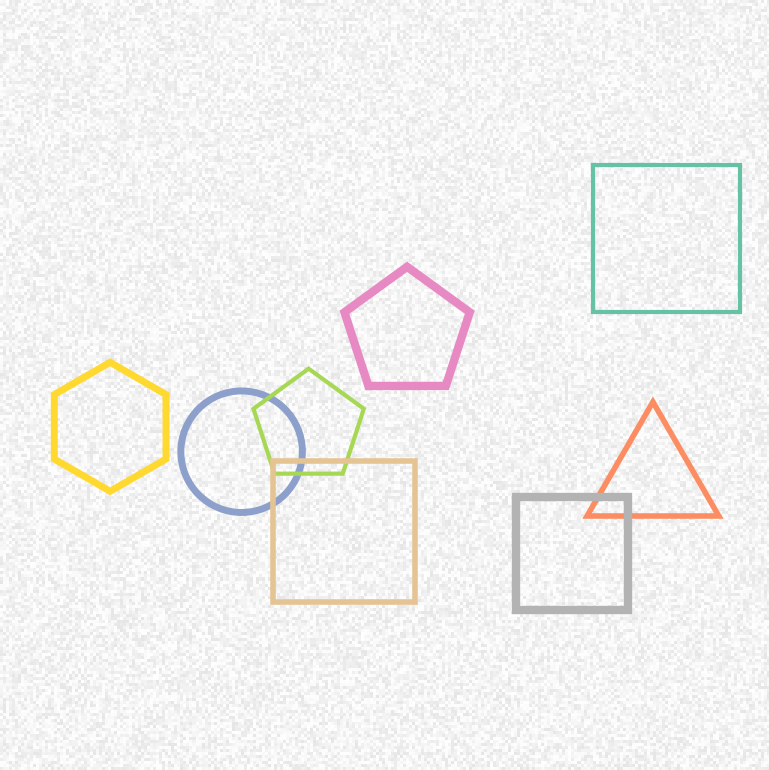[{"shape": "square", "thickness": 1.5, "radius": 0.48, "center": [0.866, 0.69]}, {"shape": "triangle", "thickness": 2, "radius": 0.49, "center": [0.848, 0.379]}, {"shape": "circle", "thickness": 2.5, "radius": 0.39, "center": [0.314, 0.413]}, {"shape": "pentagon", "thickness": 3, "radius": 0.43, "center": [0.529, 0.568]}, {"shape": "pentagon", "thickness": 1.5, "radius": 0.38, "center": [0.401, 0.446]}, {"shape": "hexagon", "thickness": 2.5, "radius": 0.42, "center": [0.143, 0.446]}, {"shape": "square", "thickness": 2, "radius": 0.46, "center": [0.447, 0.31]}, {"shape": "square", "thickness": 3, "radius": 0.37, "center": [0.743, 0.281]}]